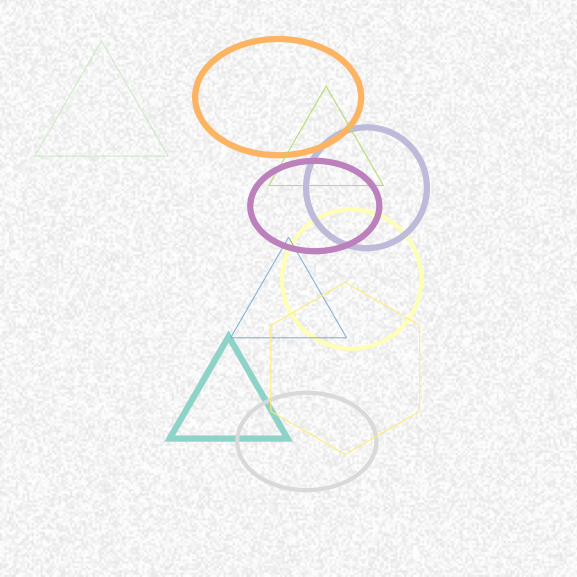[{"shape": "triangle", "thickness": 3, "radius": 0.59, "center": [0.396, 0.299]}, {"shape": "circle", "thickness": 2, "radius": 0.6, "center": [0.609, 0.516]}, {"shape": "circle", "thickness": 3, "radius": 0.52, "center": [0.635, 0.674]}, {"shape": "triangle", "thickness": 0.5, "radius": 0.58, "center": [0.5, 0.472]}, {"shape": "oval", "thickness": 3, "radius": 0.72, "center": [0.482, 0.831]}, {"shape": "triangle", "thickness": 0.5, "radius": 0.57, "center": [0.565, 0.735]}, {"shape": "oval", "thickness": 2, "radius": 0.6, "center": [0.531, 0.235]}, {"shape": "oval", "thickness": 3, "radius": 0.56, "center": [0.545, 0.642]}, {"shape": "triangle", "thickness": 0.5, "radius": 0.67, "center": [0.176, 0.795]}, {"shape": "hexagon", "thickness": 0.5, "radius": 0.74, "center": [0.598, 0.361]}]